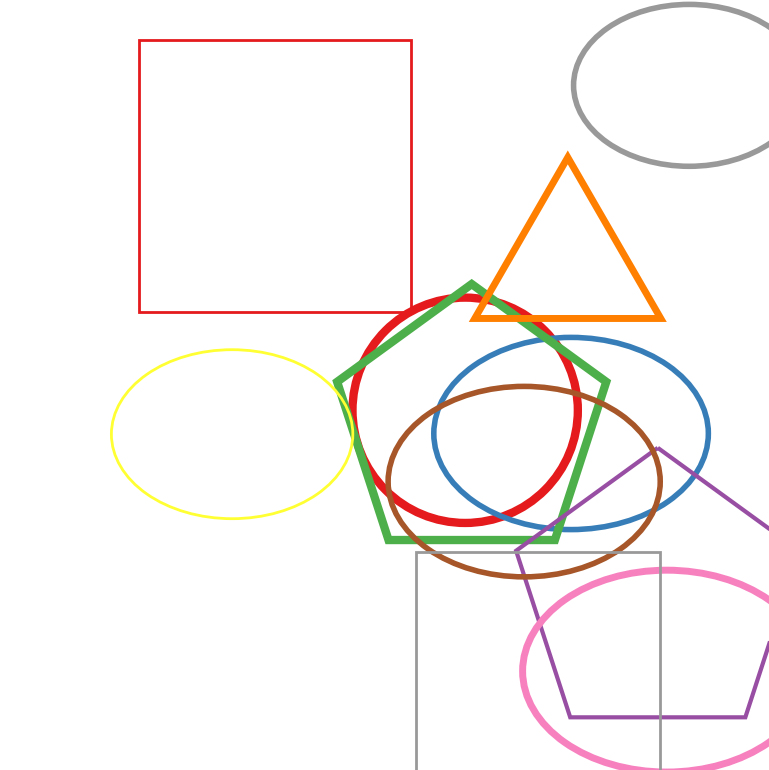[{"shape": "square", "thickness": 1, "radius": 0.89, "center": [0.357, 0.772]}, {"shape": "circle", "thickness": 3, "radius": 0.73, "center": [0.604, 0.467]}, {"shape": "oval", "thickness": 2, "radius": 0.89, "center": [0.742, 0.437]}, {"shape": "pentagon", "thickness": 3, "radius": 0.92, "center": [0.613, 0.447]}, {"shape": "pentagon", "thickness": 1.5, "radius": 0.97, "center": [0.854, 0.225]}, {"shape": "triangle", "thickness": 2.5, "radius": 0.7, "center": [0.737, 0.656]}, {"shape": "oval", "thickness": 1, "radius": 0.78, "center": [0.301, 0.436]}, {"shape": "oval", "thickness": 2, "radius": 0.88, "center": [0.681, 0.375]}, {"shape": "oval", "thickness": 2.5, "radius": 0.94, "center": [0.866, 0.128]}, {"shape": "oval", "thickness": 2, "radius": 0.75, "center": [0.895, 0.889]}, {"shape": "square", "thickness": 1, "radius": 0.79, "center": [0.699, 0.125]}]